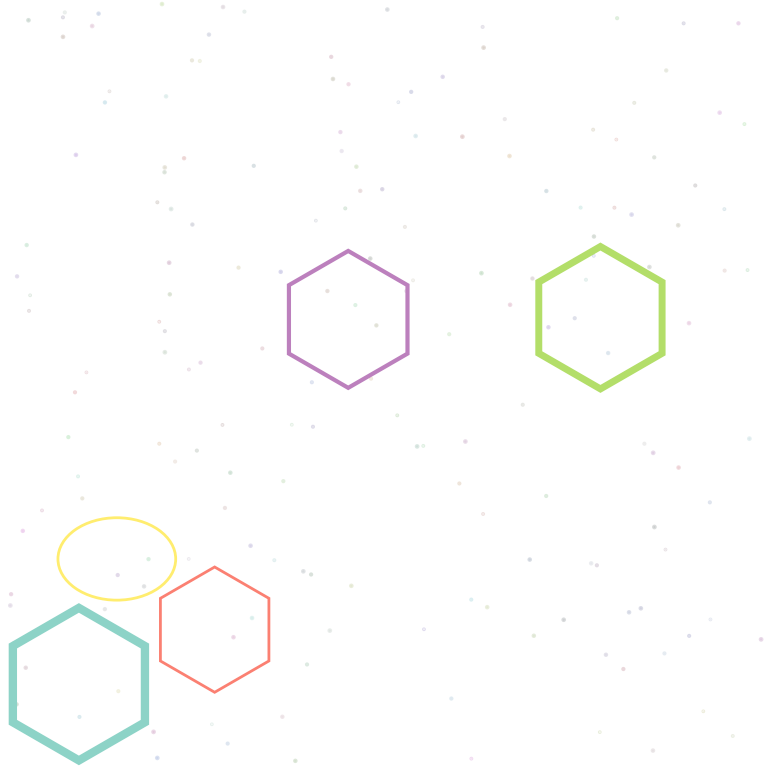[{"shape": "hexagon", "thickness": 3, "radius": 0.5, "center": [0.102, 0.111]}, {"shape": "hexagon", "thickness": 1, "radius": 0.41, "center": [0.279, 0.182]}, {"shape": "hexagon", "thickness": 2.5, "radius": 0.46, "center": [0.78, 0.587]}, {"shape": "hexagon", "thickness": 1.5, "radius": 0.44, "center": [0.452, 0.585]}, {"shape": "oval", "thickness": 1, "radius": 0.38, "center": [0.152, 0.274]}]